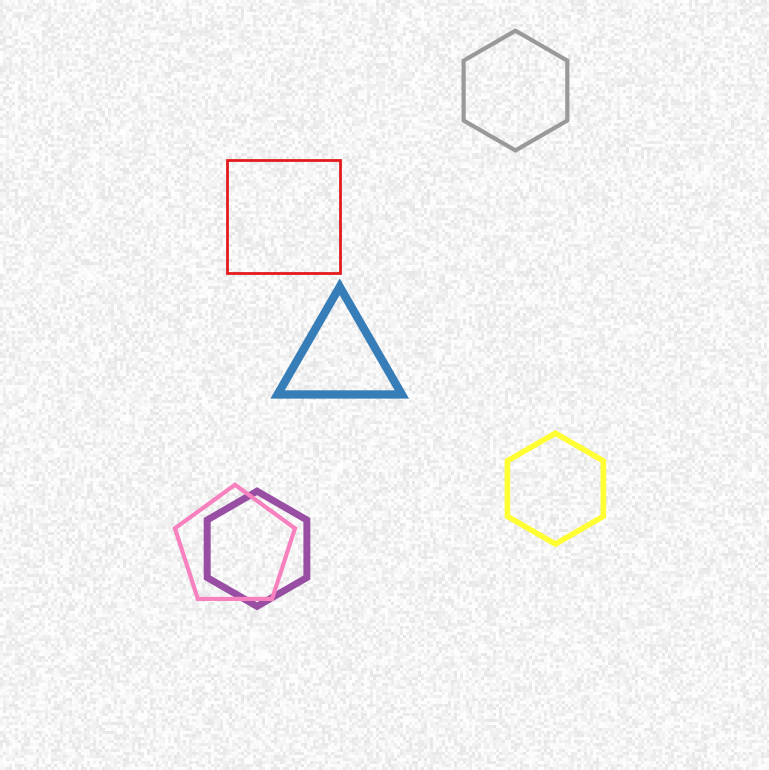[{"shape": "square", "thickness": 1, "radius": 0.37, "center": [0.368, 0.719]}, {"shape": "triangle", "thickness": 3, "radius": 0.47, "center": [0.441, 0.534]}, {"shape": "hexagon", "thickness": 2.5, "radius": 0.37, "center": [0.334, 0.287]}, {"shape": "hexagon", "thickness": 2, "radius": 0.36, "center": [0.721, 0.365]}, {"shape": "pentagon", "thickness": 1.5, "radius": 0.41, "center": [0.305, 0.288]}, {"shape": "hexagon", "thickness": 1.5, "radius": 0.39, "center": [0.669, 0.882]}]